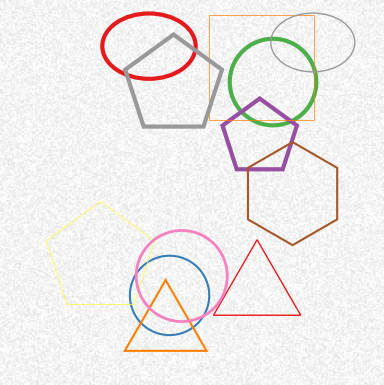[{"shape": "triangle", "thickness": 1, "radius": 0.65, "center": [0.668, 0.247]}, {"shape": "oval", "thickness": 3, "radius": 0.61, "center": [0.387, 0.88]}, {"shape": "circle", "thickness": 1.5, "radius": 0.52, "center": [0.44, 0.233]}, {"shape": "circle", "thickness": 3, "radius": 0.56, "center": [0.709, 0.787]}, {"shape": "pentagon", "thickness": 3, "radius": 0.51, "center": [0.675, 0.642]}, {"shape": "triangle", "thickness": 1.5, "radius": 0.61, "center": [0.43, 0.15]}, {"shape": "square", "thickness": 0.5, "radius": 0.68, "center": [0.679, 0.825]}, {"shape": "pentagon", "thickness": 0.5, "radius": 0.74, "center": [0.261, 0.329]}, {"shape": "hexagon", "thickness": 1.5, "radius": 0.67, "center": [0.76, 0.497]}, {"shape": "circle", "thickness": 2, "radius": 0.59, "center": [0.472, 0.283]}, {"shape": "pentagon", "thickness": 3, "radius": 0.66, "center": [0.451, 0.778]}, {"shape": "oval", "thickness": 1, "radius": 0.55, "center": [0.813, 0.89]}]